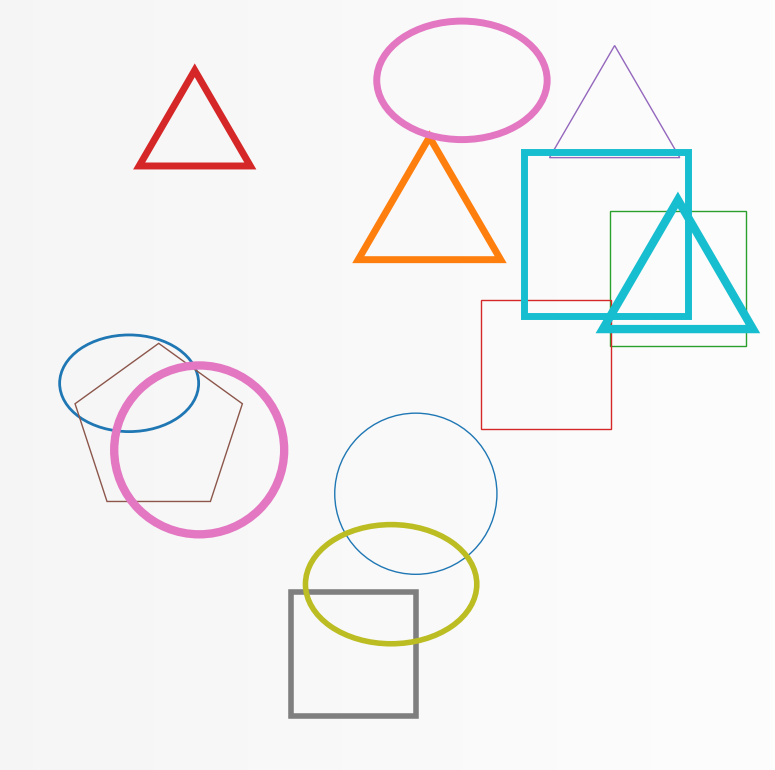[{"shape": "oval", "thickness": 1, "radius": 0.45, "center": [0.167, 0.502]}, {"shape": "circle", "thickness": 0.5, "radius": 0.52, "center": [0.537, 0.359]}, {"shape": "triangle", "thickness": 2.5, "radius": 0.53, "center": [0.554, 0.716]}, {"shape": "square", "thickness": 0.5, "radius": 0.44, "center": [0.875, 0.639]}, {"shape": "triangle", "thickness": 2.5, "radius": 0.41, "center": [0.251, 0.826]}, {"shape": "square", "thickness": 0.5, "radius": 0.42, "center": [0.705, 0.527]}, {"shape": "triangle", "thickness": 0.5, "radius": 0.49, "center": [0.793, 0.844]}, {"shape": "pentagon", "thickness": 0.5, "radius": 0.57, "center": [0.205, 0.441]}, {"shape": "oval", "thickness": 2.5, "radius": 0.55, "center": [0.596, 0.896]}, {"shape": "circle", "thickness": 3, "radius": 0.55, "center": [0.257, 0.416]}, {"shape": "square", "thickness": 2, "radius": 0.4, "center": [0.456, 0.151]}, {"shape": "oval", "thickness": 2, "radius": 0.55, "center": [0.505, 0.241]}, {"shape": "square", "thickness": 2.5, "radius": 0.53, "center": [0.782, 0.696]}, {"shape": "triangle", "thickness": 3, "radius": 0.56, "center": [0.875, 0.629]}]